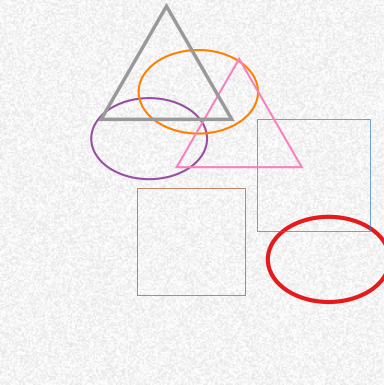[{"shape": "oval", "thickness": 3, "radius": 0.79, "center": [0.854, 0.326]}, {"shape": "square", "thickness": 0.5, "radius": 0.73, "center": [0.814, 0.546]}, {"shape": "oval", "thickness": 1.5, "radius": 0.75, "center": [0.387, 0.64]}, {"shape": "oval", "thickness": 1.5, "radius": 0.78, "center": [0.515, 0.762]}, {"shape": "square", "thickness": 0.5, "radius": 0.7, "center": [0.496, 0.372]}, {"shape": "triangle", "thickness": 1.5, "radius": 0.94, "center": [0.621, 0.66]}, {"shape": "triangle", "thickness": 2.5, "radius": 0.98, "center": [0.432, 0.788]}]